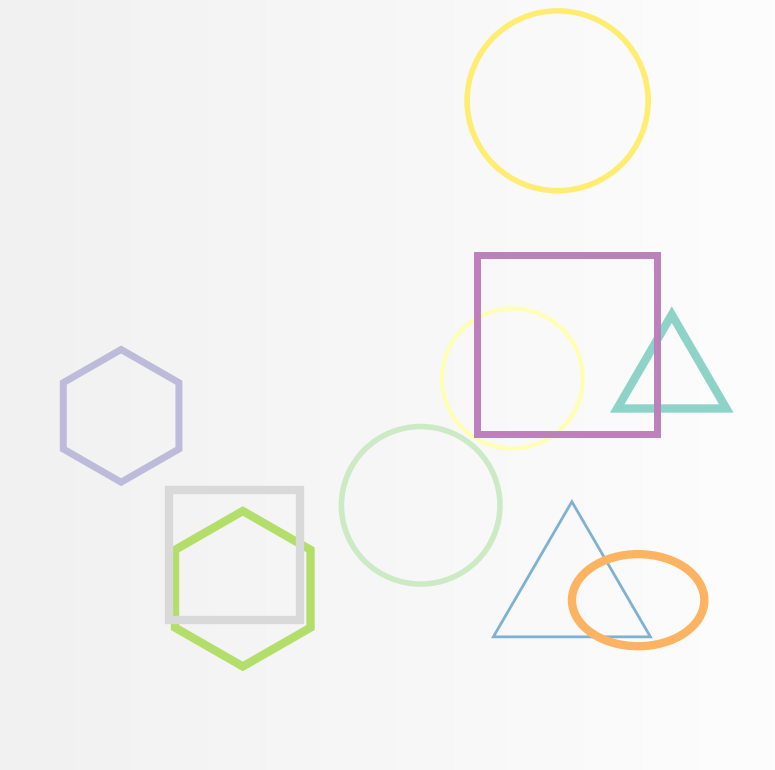[{"shape": "triangle", "thickness": 3, "radius": 0.41, "center": [0.867, 0.51]}, {"shape": "circle", "thickness": 1.5, "radius": 0.45, "center": [0.661, 0.508]}, {"shape": "hexagon", "thickness": 2.5, "radius": 0.43, "center": [0.156, 0.46]}, {"shape": "triangle", "thickness": 1, "radius": 0.59, "center": [0.738, 0.231]}, {"shape": "oval", "thickness": 3, "radius": 0.43, "center": [0.823, 0.221]}, {"shape": "hexagon", "thickness": 3, "radius": 0.5, "center": [0.313, 0.235]}, {"shape": "square", "thickness": 3, "radius": 0.42, "center": [0.302, 0.279]}, {"shape": "square", "thickness": 2.5, "radius": 0.58, "center": [0.732, 0.553]}, {"shape": "circle", "thickness": 2, "radius": 0.51, "center": [0.543, 0.344]}, {"shape": "circle", "thickness": 2, "radius": 0.58, "center": [0.72, 0.869]}]